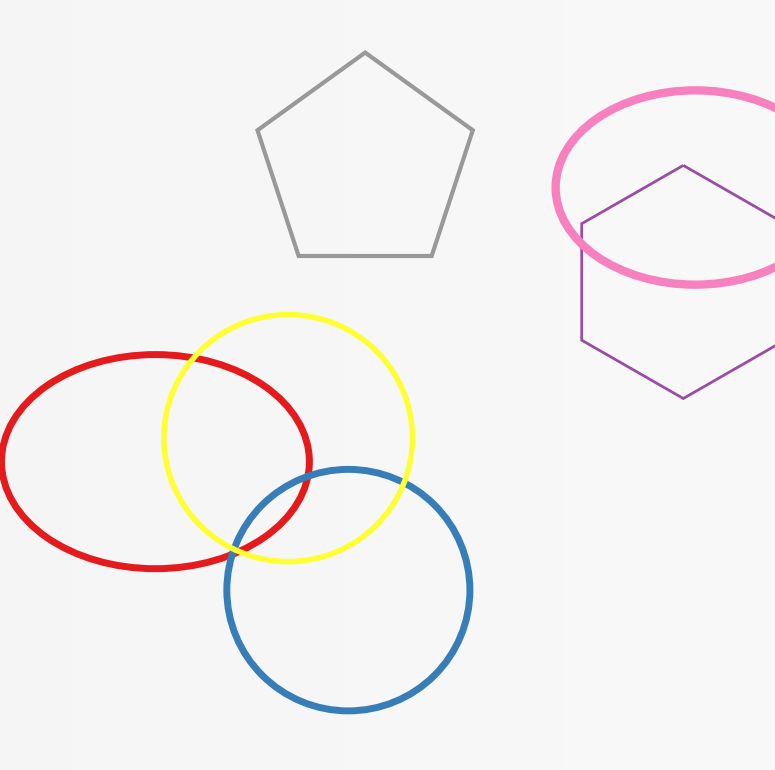[{"shape": "oval", "thickness": 2.5, "radius": 0.99, "center": [0.201, 0.4]}, {"shape": "circle", "thickness": 2.5, "radius": 0.78, "center": [0.449, 0.234]}, {"shape": "hexagon", "thickness": 1, "radius": 0.76, "center": [0.882, 0.634]}, {"shape": "circle", "thickness": 2, "radius": 0.8, "center": [0.372, 0.431]}, {"shape": "oval", "thickness": 3, "radius": 0.9, "center": [0.897, 0.756]}, {"shape": "pentagon", "thickness": 1.5, "radius": 0.73, "center": [0.471, 0.786]}]